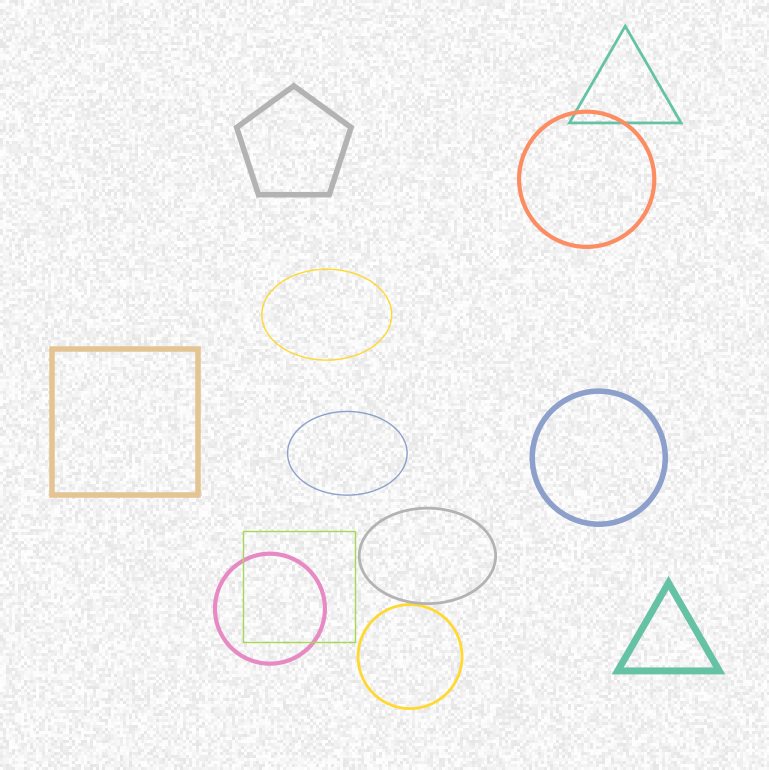[{"shape": "triangle", "thickness": 1, "radius": 0.42, "center": [0.812, 0.882]}, {"shape": "triangle", "thickness": 2.5, "radius": 0.38, "center": [0.868, 0.167]}, {"shape": "circle", "thickness": 1.5, "radius": 0.44, "center": [0.762, 0.767]}, {"shape": "oval", "thickness": 0.5, "radius": 0.39, "center": [0.451, 0.411]}, {"shape": "circle", "thickness": 2, "radius": 0.43, "center": [0.778, 0.406]}, {"shape": "circle", "thickness": 1.5, "radius": 0.36, "center": [0.351, 0.209]}, {"shape": "square", "thickness": 0.5, "radius": 0.36, "center": [0.388, 0.239]}, {"shape": "circle", "thickness": 1, "radius": 0.34, "center": [0.533, 0.147]}, {"shape": "oval", "thickness": 0.5, "radius": 0.42, "center": [0.424, 0.591]}, {"shape": "square", "thickness": 2, "radius": 0.47, "center": [0.163, 0.452]}, {"shape": "pentagon", "thickness": 2, "radius": 0.39, "center": [0.382, 0.81]}, {"shape": "oval", "thickness": 1, "radius": 0.44, "center": [0.555, 0.278]}]